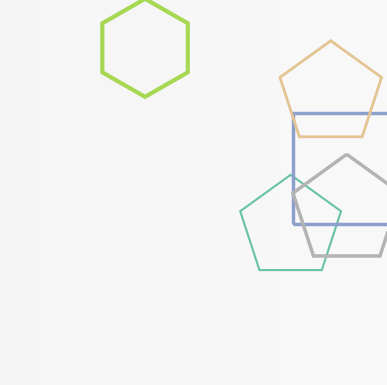[{"shape": "pentagon", "thickness": 1.5, "radius": 0.68, "center": [0.75, 0.409]}, {"shape": "square", "thickness": 2.5, "radius": 0.72, "center": [0.9, 0.563]}, {"shape": "hexagon", "thickness": 3, "radius": 0.64, "center": [0.374, 0.876]}, {"shape": "pentagon", "thickness": 2, "radius": 0.69, "center": [0.854, 0.756]}, {"shape": "pentagon", "thickness": 2.5, "radius": 0.73, "center": [0.895, 0.453]}]